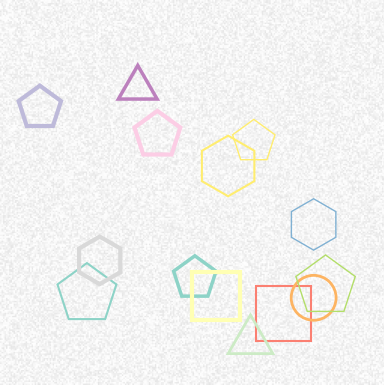[{"shape": "pentagon", "thickness": 1.5, "radius": 0.4, "center": [0.226, 0.236]}, {"shape": "pentagon", "thickness": 2.5, "radius": 0.29, "center": [0.506, 0.278]}, {"shape": "square", "thickness": 3, "radius": 0.31, "center": [0.561, 0.231]}, {"shape": "pentagon", "thickness": 3, "radius": 0.29, "center": [0.103, 0.72]}, {"shape": "square", "thickness": 1.5, "radius": 0.36, "center": [0.736, 0.186]}, {"shape": "hexagon", "thickness": 1, "radius": 0.33, "center": [0.815, 0.417]}, {"shape": "circle", "thickness": 2, "radius": 0.29, "center": [0.815, 0.226]}, {"shape": "pentagon", "thickness": 1, "radius": 0.41, "center": [0.846, 0.257]}, {"shape": "pentagon", "thickness": 3, "radius": 0.31, "center": [0.409, 0.649]}, {"shape": "hexagon", "thickness": 3, "radius": 0.31, "center": [0.259, 0.324]}, {"shape": "triangle", "thickness": 2.5, "radius": 0.29, "center": [0.358, 0.772]}, {"shape": "triangle", "thickness": 2, "radius": 0.34, "center": [0.651, 0.115]}, {"shape": "hexagon", "thickness": 1.5, "radius": 0.39, "center": [0.593, 0.569]}, {"shape": "pentagon", "thickness": 1, "radius": 0.29, "center": [0.659, 0.632]}]